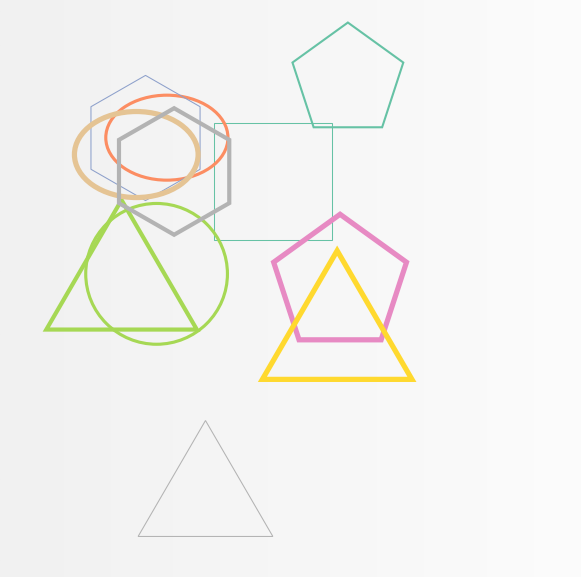[{"shape": "square", "thickness": 0.5, "radius": 0.51, "center": [0.469, 0.685]}, {"shape": "pentagon", "thickness": 1, "radius": 0.5, "center": [0.599, 0.86]}, {"shape": "oval", "thickness": 1.5, "radius": 0.53, "center": [0.287, 0.761]}, {"shape": "hexagon", "thickness": 0.5, "radius": 0.54, "center": [0.25, 0.76]}, {"shape": "pentagon", "thickness": 2.5, "radius": 0.6, "center": [0.585, 0.508]}, {"shape": "circle", "thickness": 1.5, "radius": 0.61, "center": [0.269, 0.525]}, {"shape": "triangle", "thickness": 2, "radius": 0.75, "center": [0.209, 0.503]}, {"shape": "triangle", "thickness": 2.5, "radius": 0.74, "center": [0.58, 0.416]}, {"shape": "oval", "thickness": 2.5, "radius": 0.53, "center": [0.234, 0.732]}, {"shape": "triangle", "thickness": 0.5, "radius": 0.67, "center": [0.354, 0.137]}, {"shape": "hexagon", "thickness": 2, "radius": 0.55, "center": [0.3, 0.702]}]